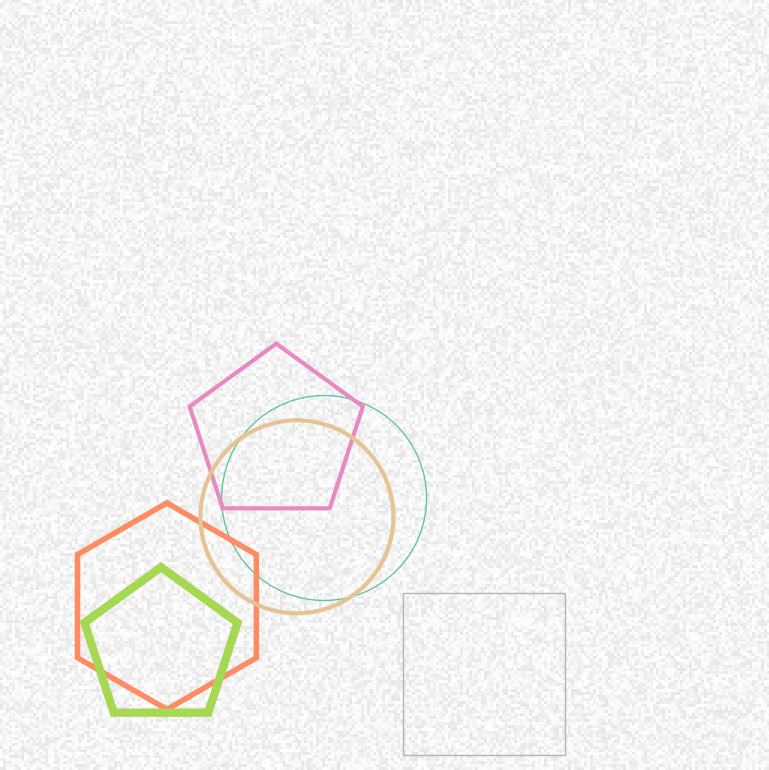[{"shape": "circle", "thickness": 0.5, "radius": 0.67, "center": [0.421, 0.353]}, {"shape": "hexagon", "thickness": 2, "radius": 0.67, "center": [0.217, 0.213]}, {"shape": "pentagon", "thickness": 1.5, "radius": 0.59, "center": [0.359, 0.435]}, {"shape": "pentagon", "thickness": 3, "radius": 0.52, "center": [0.209, 0.159]}, {"shape": "circle", "thickness": 1.5, "radius": 0.63, "center": [0.386, 0.329]}, {"shape": "square", "thickness": 0.5, "radius": 0.53, "center": [0.629, 0.125]}]